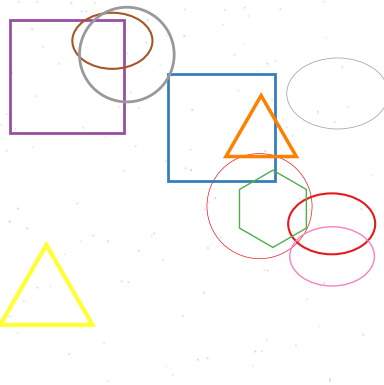[{"shape": "oval", "thickness": 1.5, "radius": 0.57, "center": [0.862, 0.419]}, {"shape": "circle", "thickness": 0.5, "radius": 0.68, "center": [0.674, 0.465]}, {"shape": "square", "thickness": 2, "radius": 0.69, "center": [0.576, 0.669]}, {"shape": "hexagon", "thickness": 1, "radius": 0.5, "center": [0.709, 0.458]}, {"shape": "square", "thickness": 2, "radius": 0.74, "center": [0.174, 0.802]}, {"shape": "triangle", "thickness": 2.5, "radius": 0.53, "center": [0.678, 0.646]}, {"shape": "triangle", "thickness": 3, "radius": 0.69, "center": [0.12, 0.225]}, {"shape": "oval", "thickness": 1.5, "radius": 0.52, "center": [0.292, 0.894]}, {"shape": "oval", "thickness": 1, "radius": 0.55, "center": [0.863, 0.334]}, {"shape": "circle", "thickness": 2, "radius": 0.61, "center": [0.329, 0.858]}, {"shape": "oval", "thickness": 0.5, "radius": 0.66, "center": [0.877, 0.757]}]